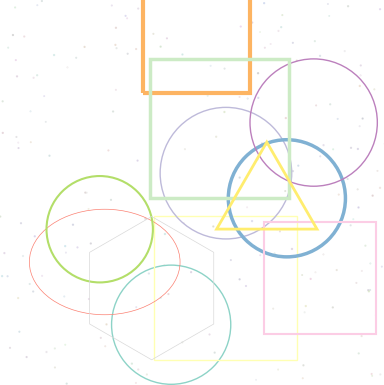[{"shape": "circle", "thickness": 1, "radius": 0.77, "center": [0.445, 0.157]}, {"shape": "square", "thickness": 1, "radius": 0.93, "center": [0.586, 0.251]}, {"shape": "circle", "thickness": 1, "radius": 0.85, "center": [0.587, 0.55]}, {"shape": "oval", "thickness": 0.5, "radius": 0.98, "center": [0.272, 0.319]}, {"shape": "circle", "thickness": 2.5, "radius": 0.76, "center": [0.745, 0.485]}, {"shape": "square", "thickness": 3, "radius": 0.69, "center": [0.511, 0.896]}, {"shape": "circle", "thickness": 1.5, "radius": 0.69, "center": [0.259, 0.405]}, {"shape": "square", "thickness": 1.5, "radius": 0.73, "center": [0.832, 0.277]}, {"shape": "hexagon", "thickness": 0.5, "radius": 0.93, "center": [0.394, 0.252]}, {"shape": "circle", "thickness": 1, "radius": 0.83, "center": [0.815, 0.682]}, {"shape": "square", "thickness": 2.5, "radius": 0.9, "center": [0.57, 0.667]}, {"shape": "triangle", "thickness": 2, "radius": 0.75, "center": [0.693, 0.48]}]